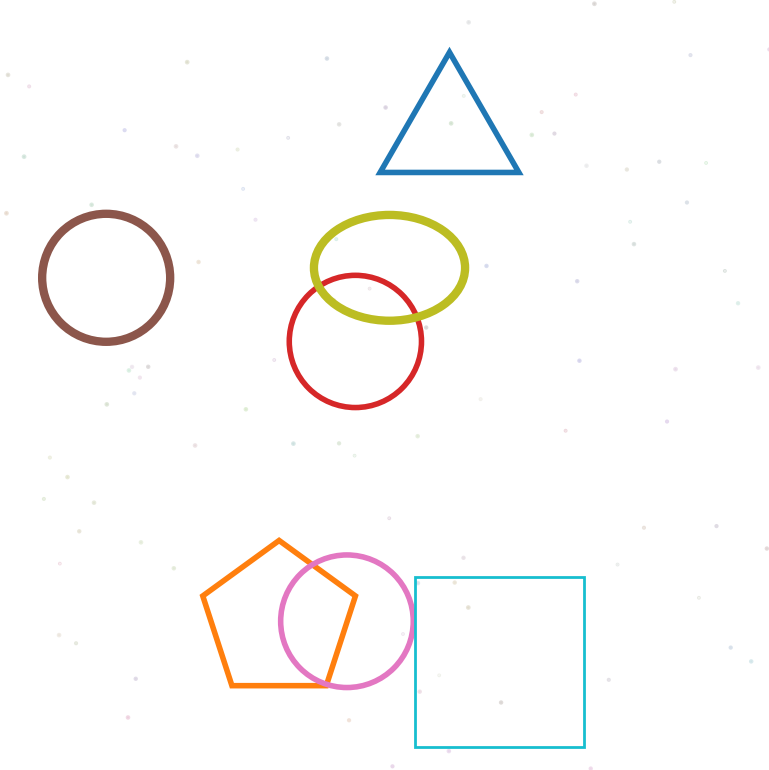[{"shape": "triangle", "thickness": 2, "radius": 0.52, "center": [0.584, 0.828]}, {"shape": "pentagon", "thickness": 2, "radius": 0.52, "center": [0.362, 0.194]}, {"shape": "circle", "thickness": 2, "radius": 0.43, "center": [0.462, 0.557]}, {"shape": "circle", "thickness": 3, "radius": 0.42, "center": [0.138, 0.639]}, {"shape": "circle", "thickness": 2, "radius": 0.43, "center": [0.451, 0.193]}, {"shape": "oval", "thickness": 3, "radius": 0.49, "center": [0.506, 0.652]}, {"shape": "square", "thickness": 1, "radius": 0.55, "center": [0.649, 0.14]}]